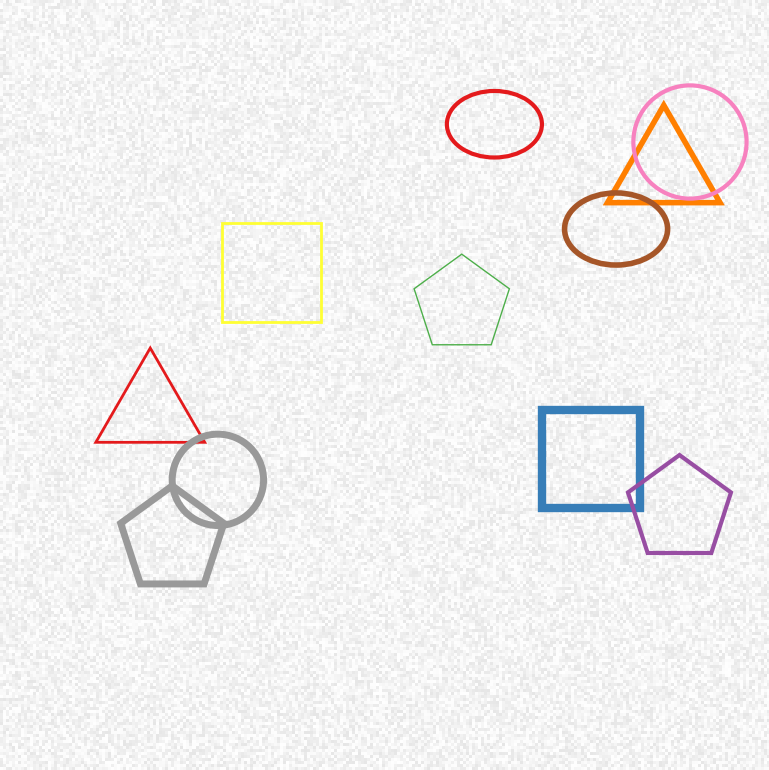[{"shape": "triangle", "thickness": 1, "radius": 0.41, "center": [0.195, 0.466]}, {"shape": "oval", "thickness": 1.5, "radius": 0.31, "center": [0.642, 0.839]}, {"shape": "square", "thickness": 3, "radius": 0.32, "center": [0.768, 0.404]}, {"shape": "pentagon", "thickness": 0.5, "radius": 0.33, "center": [0.6, 0.605]}, {"shape": "pentagon", "thickness": 1.5, "radius": 0.35, "center": [0.882, 0.339]}, {"shape": "triangle", "thickness": 2, "radius": 0.42, "center": [0.862, 0.779]}, {"shape": "square", "thickness": 1, "radius": 0.32, "center": [0.353, 0.646]}, {"shape": "oval", "thickness": 2, "radius": 0.33, "center": [0.8, 0.703]}, {"shape": "circle", "thickness": 1.5, "radius": 0.37, "center": [0.896, 0.816]}, {"shape": "pentagon", "thickness": 2.5, "radius": 0.35, "center": [0.224, 0.299]}, {"shape": "circle", "thickness": 2.5, "radius": 0.3, "center": [0.283, 0.377]}]